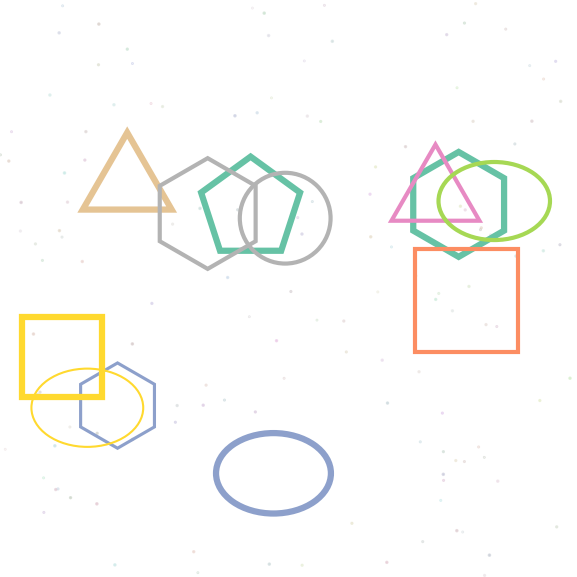[{"shape": "pentagon", "thickness": 3, "radius": 0.45, "center": [0.434, 0.638]}, {"shape": "hexagon", "thickness": 3, "radius": 0.45, "center": [0.794, 0.645]}, {"shape": "square", "thickness": 2, "radius": 0.45, "center": [0.807, 0.48]}, {"shape": "hexagon", "thickness": 1.5, "radius": 0.37, "center": [0.204, 0.297]}, {"shape": "oval", "thickness": 3, "radius": 0.5, "center": [0.474, 0.18]}, {"shape": "triangle", "thickness": 2, "radius": 0.44, "center": [0.754, 0.661]}, {"shape": "oval", "thickness": 2, "radius": 0.48, "center": [0.856, 0.651]}, {"shape": "square", "thickness": 3, "radius": 0.35, "center": [0.107, 0.381]}, {"shape": "oval", "thickness": 1, "radius": 0.48, "center": [0.151, 0.293]}, {"shape": "triangle", "thickness": 3, "radius": 0.44, "center": [0.22, 0.681]}, {"shape": "circle", "thickness": 2, "radius": 0.39, "center": [0.494, 0.621]}, {"shape": "hexagon", "thickness": 2, "radius": 0.48, "center": [0.36, 0.629]}]